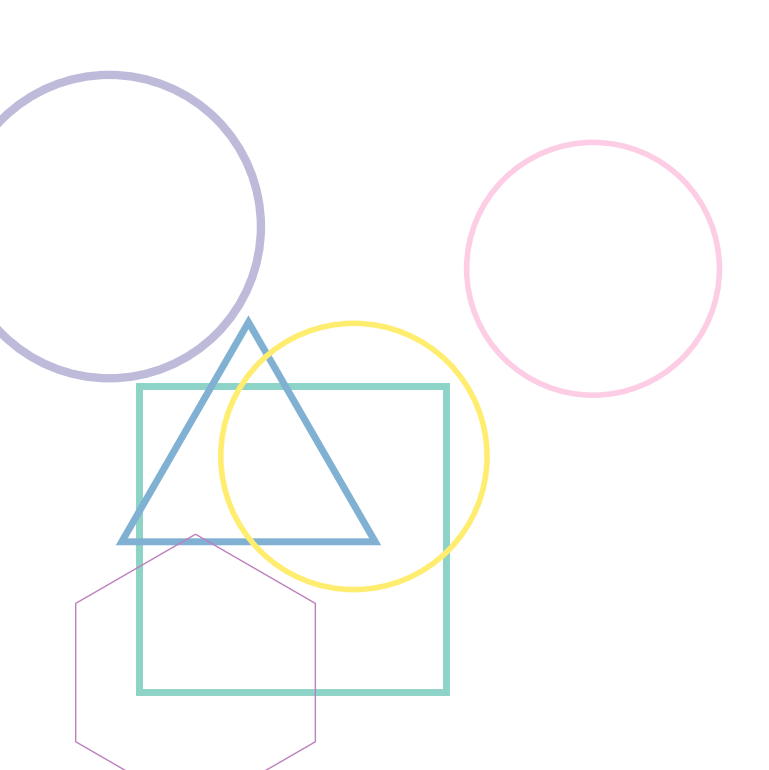[{"shape": "square", "thickness": 2.5, "radius": 1.0, "center": [0.38, 0.3]}, {"shape": "circle", "thickness": 3, "radius": 0.99, "center": [0.142, 0.706]}, {"shape": "triangle", "thickness": 2.5, "radius": 0.95, "center": [0.323, 0.391]}, {"shape": "circle", "thickness": 2, "radius": 0.82, "center": [0.77, 0.651]}, {"shape": "hexagon", "thickness": 0.5, "radius": 0.9, "center": [0.254, 0.127]}, {"shape": "circle", "thickness": 2, "radius": 0.86, "center": [0.46, 0.407]}]